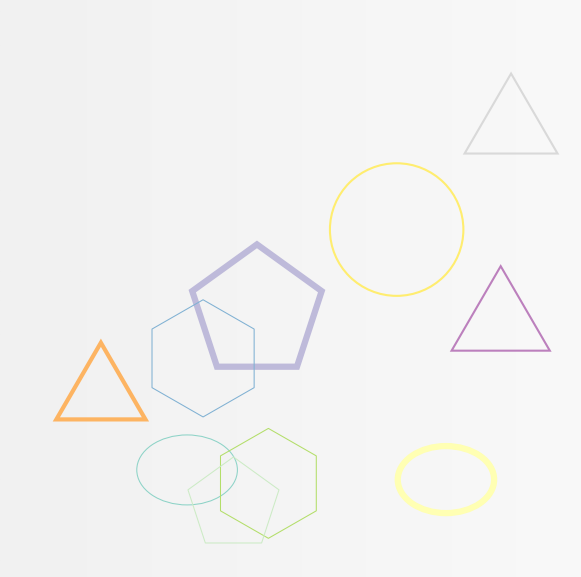[{"shape": "oval", "thickness": 0.5, "radius": 0.43, "center": [0.322, 0.185]}, {"shape": "oval", "thickness": 3, "radius": 0.41, "center": [0.767, 0.169]}, {"shape": "pentagon", "thickness": 3, "radius": 0.59, "center": [0.442, 0.459]}, {"shape": "hexagon", "thickness": 0.5, "radius": 0.51, "center": [0.349, 0.379]}, {"shape": "triangle", "thickness": 2, "radius": 0.44, "center": [0.174, 0.317]}, {"shape": "hexagon", "thickness": 0.5, "radius": 0.48, "center": [0.462, 0.162]}, {"shape": "triangle", "thickness": 1, "radius": 0.46, "center": [0.879, 0.779]}, {"shape": "triangle", "thickness": 1, "radius": 0.49, "center": [0.861, 0.441]}, {"shape": "pentagon", "thickness": 0.5, "radius": 0.41, "center": [0.402, 0.126]}, {"shape": "circle", "thickness": 1, "radius": 0.57, "center": [0.682, 0.602]}]